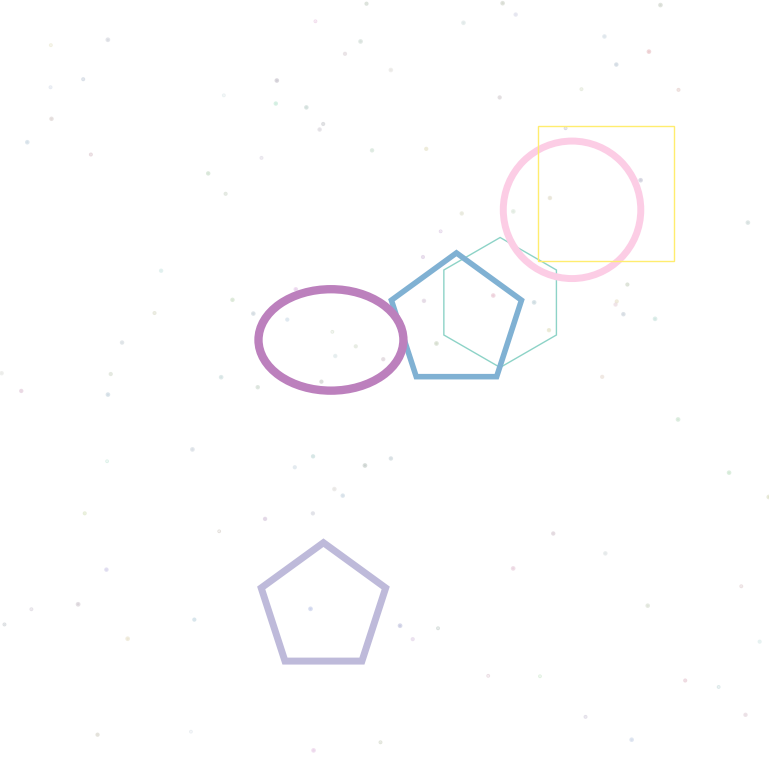[{"shape": "hexagon", "thickness": 0.5, "radius": 0.42, "center": [0.65, 0.607]}, {"shape": "pentagon", "thickness": 2.5, "radius": 0.42, "center": [0.42, 0.21]}, {"shape": "pentagon", "thickness": 2, "radius": 0.44, "center": [0.593, 0.583]}, {"shape": "circle", "thickness": 2.5, "radius": 0.45, "center": [0.743, 0.728]}, {"shape": "oval", "thickness": 3, "radius": 0.47, "center": [0.43, 0.559]}, {"shape": "square", "thickness": 0.5, "radius": 0.44, "center": [0.787, 0.749]}]